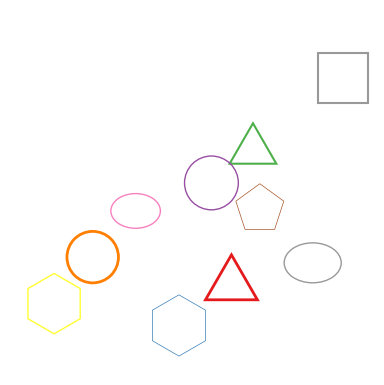[{"shape": "triangle", "thickness": 2, "radius": 0.39, "center": [0.601, 0.26]}, {"shape": "hexagon", "thickness": 0.5, "radius": 0.4, "center": [0.465, 0.155]}, {"shape": "triangle", "thickness": 1.5, "radius": 0.35, "center": [0.657, 0.61]}, {"shape": "circle", "thickness": 1, "radius": 0.35, "center": [0.549, 0.525]}, {"shape": "circle", "thickness": 2, "radius": 0.33, "center": [0.241, 0.332]}, {"shape": "hexagon", "thickness": 1, "radius": 0.39, "center": [0.14, 0.211]}, {"shape": "pentagon", "thickness": 0.5, "radius": 0.33, "center": [0.675, 0.457]}, {"shape": "oval", "thickness": 1, "radius": 0.32, "center": [0.352, 0.452]}, {"shape": "oval", "thickness": 1, "radius": 0.37, "center": [0.812, 0.317]}, {"shape": "square", "thickness": 1.5, "radius": 0.32, "center": [0.89, 0.798]}]